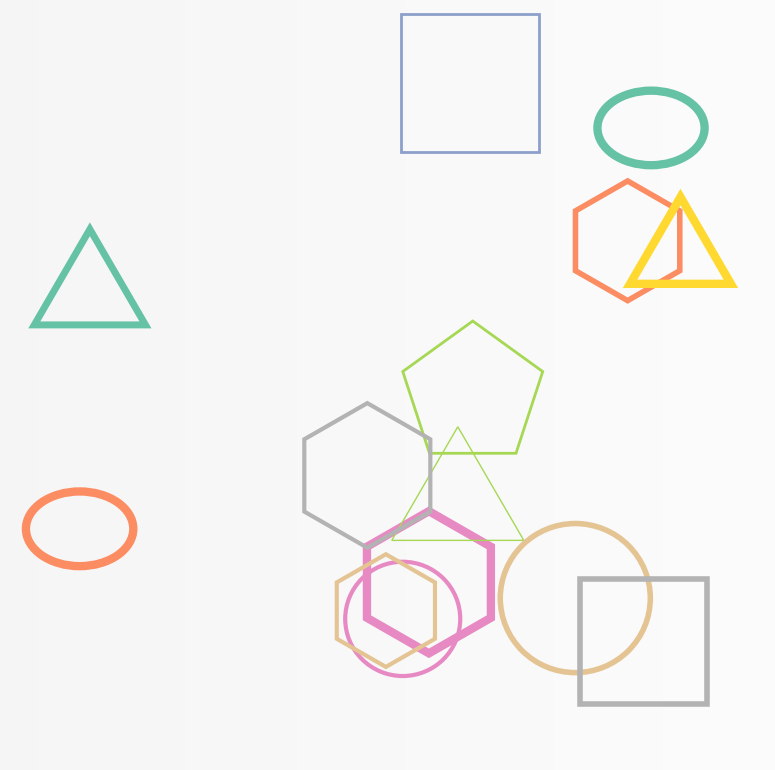[{"shape": "triangle", "thickness": 2.5, "radius": 0.41, "center": [0.116, 0.619]}, {"shape": "oval", "thickness": 3, "radius": 0.35, "center": [0.84, 0.834]}, {"shape": "hexagon", "thickness": 2, "radius": 0.39, "center": [0.81, 0.687]}, {"shape": "oval", "thickness": 3, "radius": 0.35, "center": [0.103, 0.313]}, {"shape": "square", "thickness": 1, "radius": 0.45, "center": [0.607, 0.892]}, {"shape": "hexagon", "thickness": 3, "radius": 0.46, "center": [0.553, 0.244]}, {"shape": "circle", "thickness": 1.5, "radius": 0.37, "center": [0.52, 0.196]}, {"shape": "pentagon", "thickness": 1, "radius": 0.47, "center": [0.61, 0.488]}, {"shape": "triangle", "thickness": 0.5, "radius": 0.49, "center": [0.591, 0.347]}, {"shape": "triangle", "thickness": 3, "radius": 0.38, "center": [0.878, 0.669]}, {"shape": "hexagon", "thickness": 1.5, "radius": 0.37, "center": [0.498, 0.207]}, {"shape": "circle", "thickness": 2, "radius": 0.48, "center": [0.742, 0.223]}, {"shape": "hexagon", "thickness": 1.5, "radius": 0.47, "center": [0.474, 0.383]}, {"shape": "square", "thickness": 2, "radius": 0.41, "center": [0.83, 0.167]}]